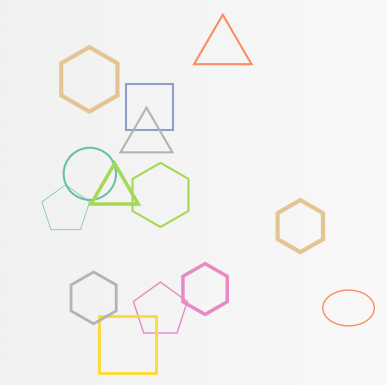[{"shape": "pentagon", "thickness": 0.5, "radius": 0.32, "center": [0.17, 0.456]}, {"shape": "circle", "thickness": 1.5, "radius": 0.34, "center": [0.232, 0.549]}, {"shape": "triangle", "thickness": 1.5, "radius": 0.43, "center": [0.575, 0.876]}, {"shape": "oval", "thickness": 1, "radius": 0.33, "center": [0.899, 0.2]}, {"shape": "square", "thickness": 1.5, "radius": 0.3, "center": [0.385, 0.722]}, {"shape": "hexagon", "thickness": 2.5, "radius": 0.33, "center": [0.529, 0.249]}, {"shape": "pentagon", "thickness": 1, "radius": 0.37, "center": [0.414, 0.194]}, {"shape": "triangle", "thickness": 2.5, "radius": 0.35, "center": [0.296, 0.505]}, {"shape": "hexagon", "thickness": 1.5, "radius": 0.42, "center": [0.414, 0.494]}, {"shape": "square", "thickness": 2, "radius": 0.37, "center": [0.329, 0.105]}, {"shape": "hexagon", "thickness": 3, "radius": 0.34, "center": [0.775, 0.413]}, {"shape": "hexagon", "thickness": 3, "radius": 0.42, "center": [0.231, 0.794]}, {"shape": "hexagon", "thickness": 2, "radius": 0.34, "center": [0.242, 0.226]}, {"shape": "triangle", "thickness": 1.5, "radius": 0.39, "center": [0.378, 0.643]}]